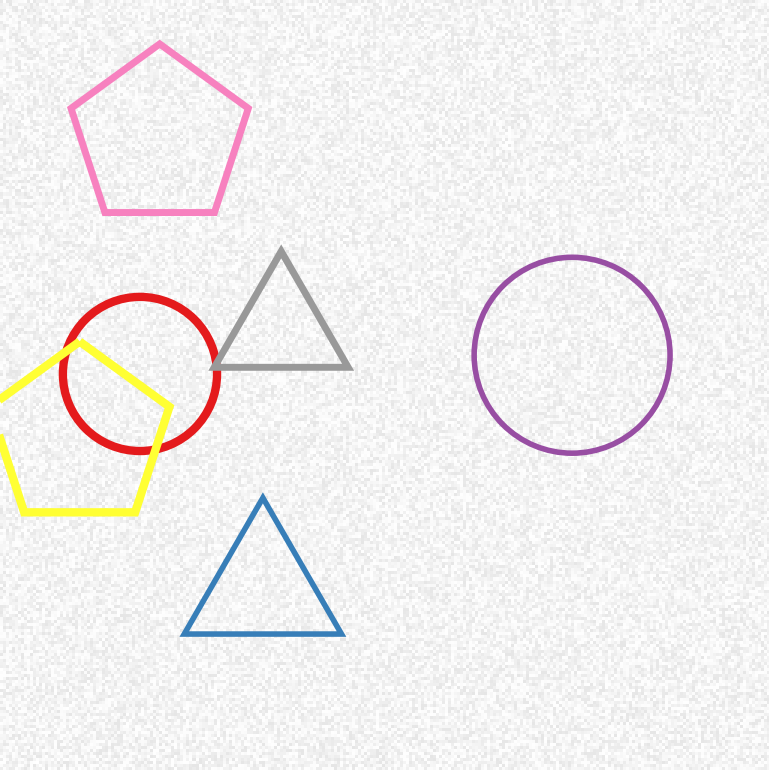[{"shape": "circle", "thickness": 3, "radius": 0.5, "center": [0.182, 0.514]}, {"shape": "triangle", "thickness": 2, "radius": 0.59, "center": [0.341, 0.236]}, {"shape": "circle", "thickness": 2, "radius": 0.64, "center": [0.743, 0.539]}, {"shape": "pentagon", "thickness": 3, "radius": 0.61, "center": [0.103, 0.434]}, {"shape": "pentagon", "thickness": 2.5, "radius": 0.61, "center": [0.207, 0.822]}, {"shape": "triangle", "thickness": 2.5, "radius": 0.5, "center": [0.365, 0.573]}]